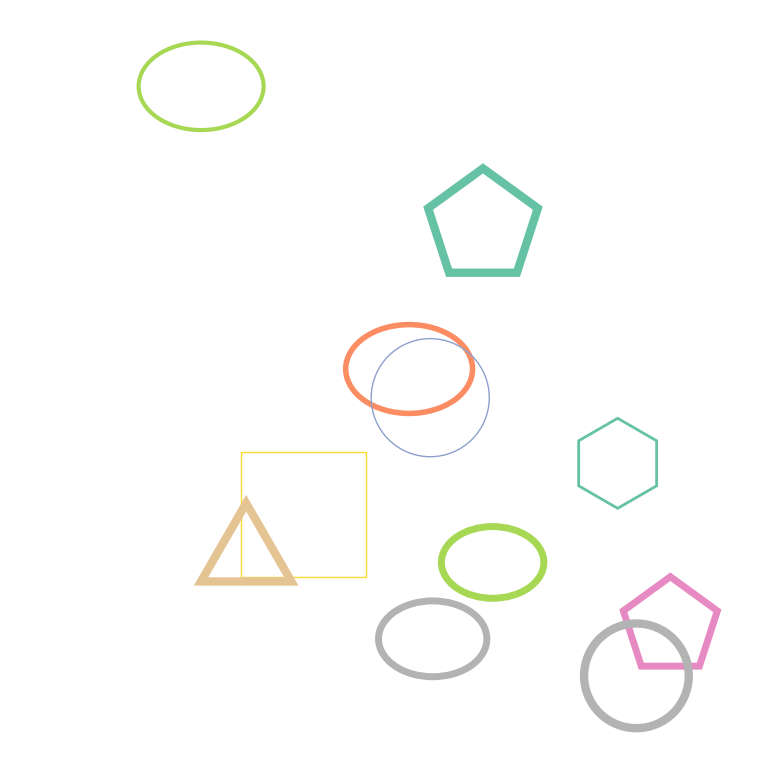[{"shape": "hexagon", "thickness": 1, "radius": 0.29, "center": [0.802, 0.398]}, {"shape": "pentagon", "thickness": 3, "radius": 0.37, "center": [0.627, 0.706]}, {"shape": "oval", "thickness": 2, "radius": 0.41, "center": [0.531, 0.521]}, {"shape": "circle", "thickness": 0.5, "radius": 0.38, "center": [0.559, 0.484]}, {"shape": "pentagon", "thickness": 2.5, "radius": 0.32, "center": [0.871, 0.187]}, {"shape": "oval", "thickness": 1.5, "radius": 0.41, "center": [0.261, 0.888]}, {"shape": "oval", "thickness": 2.5, "radius": 0.33, "center": [0.64, 0.27]}, {"shape": "square", "thickness": 0.5, "radius": 0.41, "center": [0.394, 0.332]}, {"shape": "triangle", "thickness": 3, "radius": 0.34, "center": [0.32, 0.279]}, {"shape": "oval", "thickness": 2.5, "radius": 0.35, "center": [0.562, 0.17]}, {"shape": "circle", "thickness": 3, "radius": 0.34, "center": [0.827, 0.122]}]